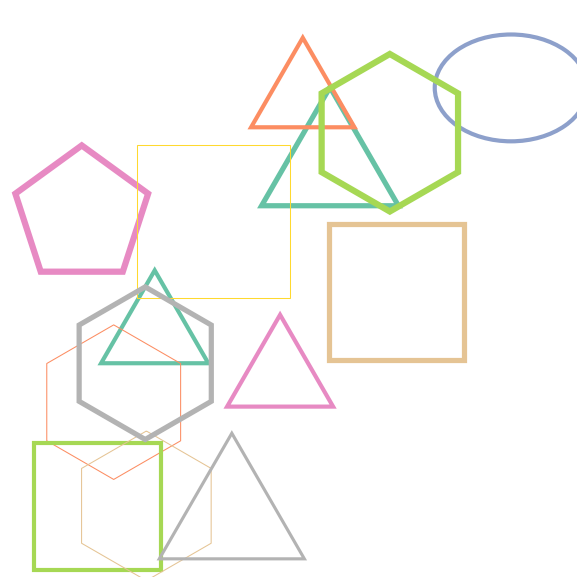[{"shape": "triangle", "thickness": 2.5, "radius": 0.68, "center": [0.571, 0.711]}, {"shape": "triangle", "thickness": 2, "radius": 0.54, "center": [0.268, 0.424]}, {"shape": "hexagon", "thickness": 0.5, "radius": 0.67, "center": [0.197, 0.303]}, {"shape": "triangle", "thickness": 2, "radius": 0.52, "center": [0.524, 0.83]}, {"shape": "oval", "thickness": 2, "radius": 0.66, "center": [0.885, 0.847]}, {"shape": "pentagon", "thickness": 3, "radius": 0.6, "center": [0.142, 0.626]}, {"shape": "triangle", "thickness": 2, "radius": 0.53, "center": [0.485, 0.348]}, {"shape": "hexagon", "thickness": 3, "radius": 0.68, "center": [0.675, 0.769]}, {"shape": "square", "thickness": 2, "radius": 0.55, "center": [0.168, 0.122]}, {"shape": "square", "thickness": 0.5, "radius": 0.66, "center": [0.37, 0.616]}, {"shape": "square", "thickness": 2.5, "radius": 0.59, "center": [0.687, 0.494]}, {"shape": "hexagon", "thickness": 0.5, "radius": 0.65, "center": [0.253, 0.123]}, {"shape": "hexagon", "thickness": 2.5, "radius": 0.66, "center": [0.251, 0.37]}, {"shape": "triangle", "thickness": 1.5, "radius": 0.72, "center": [0.401, 0.104]}]